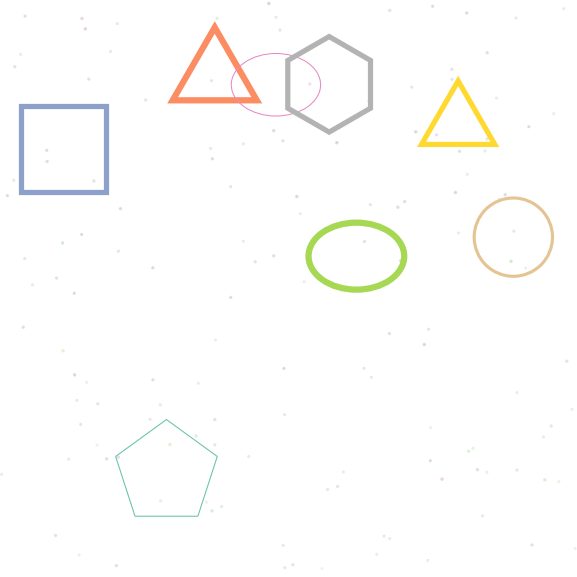[{"shape": "pentagon", "thickness": 0.5, "radius": 0.46, "center": [0.288, 0.18]}, {"shape": "triangle", "thickness": 3, "radius": 0.42, "center": [0.372, 0.868]}, {"shape": "square", "thickness": 2.5, "radius": 0.37, "center": [0.11, 0.74]}, {"shape": "oval", "thickness": 0.5, "radius": 0.39, "center": [0.478, 0.852]}, {"shape": "oval", "thickness": 3, "radius": 0.41, "center": [0.617, 0.556]}, {"shape": "triangle", "thickness": 2.5, "radius": 0.37, "center": [0.793, 0.786]}, {"shape": "circle", "thickness": 1.5, "radius": 0.34, "center": [0.889, 0.589]}, {"shape": "hexagon", "thickness": 2.5, "radius": 0.41, "center": [0.57, 0.853]}]